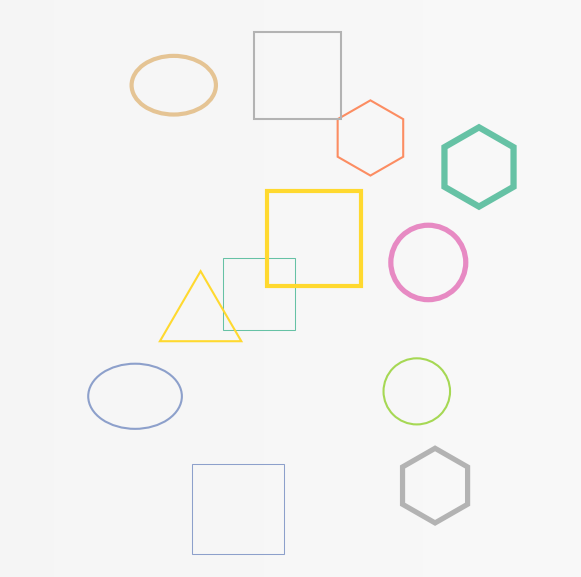[{"shape": "square", "thickness": 0.5, "radius": 0.31, "center": [0.445, 0.49]}, {"shape": "hexagon", "thickness": 3, "radius": 0.34, "center": [0.824, 0.71]}, {"shape": "hexagon", "thickness": 1, "radius": 0.33, "center": [0.637, 0.76]}, {"shape": "oval", "thickness": 1, "radius": 0.4, "center": [0.232, 0.313]}, {"shape": "square", "thickness": 0.5, "radius": 0.39, "center": [0.409, 0.118]}, {"shape": "circle", "thickness": 2.5, "radius": 0.32, "center": [0.737, 0.545]}, {"shape": "circle", "thickness": 1, "radius": 0.29, "center": [0.717, 0.321]}, {"shape": "triangle", "thickness": 1, "radius": 0.4, "center": [0.345, 0.449]}, {"shape": "square", "thickness": 2, "radius": 0.41, "center": [0.54, 0.586]}, {"shape": "oval", "thickness": 2, "radius": 0.36, "center": [0.299, 0.852]}, {"shape": "hexagon", "thickness": 2.5, "radius": 0.32, "center": [0.748, 0.158]}, {"shape": "square", "thickness": 1, "radius": 0.37, "center": [0.512, 0.868]}]